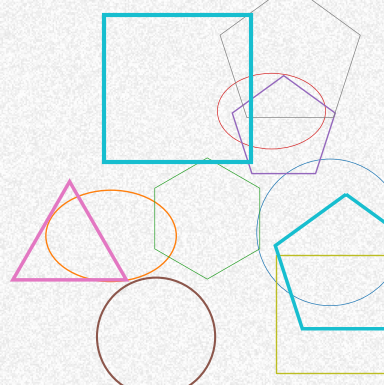[{"shape": "circle", "thickness": 0.5, "radius": 0.95, "center": [0.857, 0.396]}, {"shape": "oval", "thickness": 1, "radius": 0.85, "center": [0.289, 0.387]}, {"shape": "hexagon", "thickness": 0.5, "radius": 0.79, "center": [0.538, 0.432]}, {"shape": "oval", "thickness": 0.5, "radius": 0.7, "center": [0.705, 0.711]}, {"shape": "pentagon", "thickness": 1, "radius": 0.7, "center": [0.737, 0.663]}, {"shape": "circle", "thickness": 1.5, "radius": 0.77, "center": [0.405, 0.125]}, {"shape": "triangle", "thickness": 2.5, "radius": 0.85, "center": [0.181, 0.358]}, {"shape": "pentagon", "thickness": 0.5, "radius": 0.96, "center": [0.754, 0.85]}, {"shape": "square", "thickness": 1, "radius": 0.77, "center": [0.871, 0.185]}, {"shape": "pentagon", "thickness": 2.5, "radius": 0.97, "center": [0.899, 0.302]}, {"shape": "square", "thickness": 3, "radius": 0.95, "center": [0.462, 0.771]}]